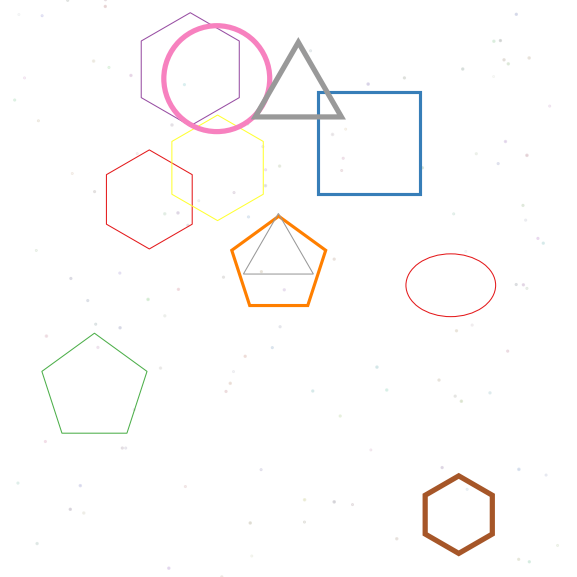[{"shape": "oval", "thickness": 0.5, "radius": 0.39, "center": [0.781, 0.505]}, {"shape": "hexagon", "thickness": 0.5, "radius": 0.43, "center": [0.259, 0.654]}, {"shape": "square", "thickness": 1.5, "radius": 0.44, "center": [0.64, 0.752]}, {"shape": "pentagon", "thickness": 0.5, "radius": 0.48, "center": [0.164, 0.326]}, {"shape": "hexagon", "thickness": 0.5, "radius": 0.49, "center": [0.329, 0.879]}, {"shape": "pentagon", "thickness": 1.5, "radius": 0.43, "center": [0.483, 0.539]}, {"shape": "hexagon", "thickness": 0.5, "radius": 0.46, "center": [0.377, 0.708]}, {"shape": "hexagon", "thickness": 2.5, "radius": 0.34, "center": [0.794, 0.108]}, {"shape": "circle", "thickness": 2.5, "radius": 0.46, "center": [0.375, 0.863]}, {"shape": "triangle", "thickness": 2.5, "radius": 0.43, "center": [0.517, 0.84]}, {"shape": "triangle", "thickness": 0.5, "radius": 0.35, "center": [0.482, 0.56]}]